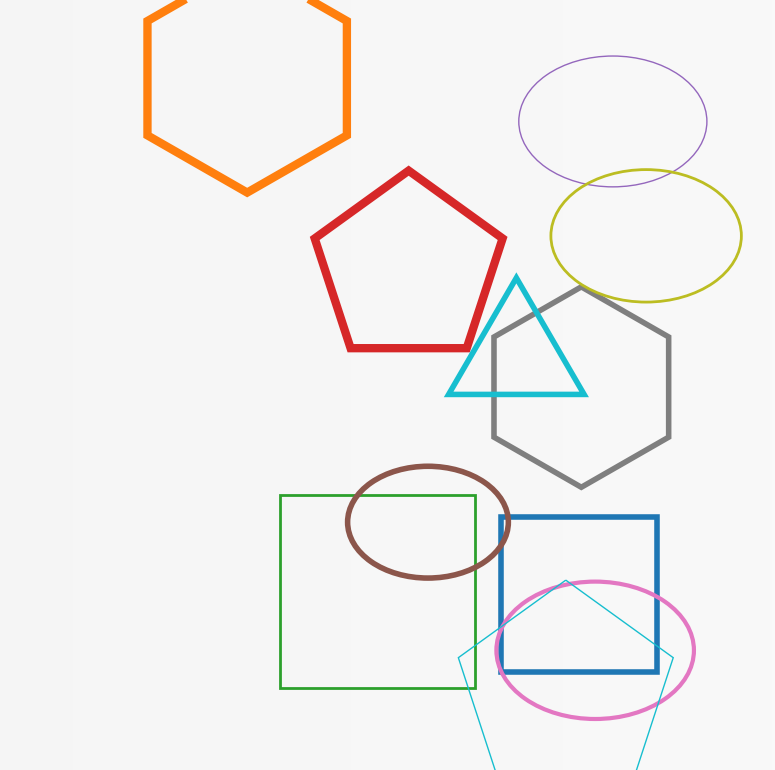[{"shape": "square", "thickness": 2, "radius": 0.5, "center": [0.747, 0.228]}, {"shape": "hexagon", "thickness": 3, "radius": 0.74, "center": [0.319, 0.898]}, {"shape": "square", "thickness": 1, "radius": 0.63, "center": [0.487, 0.232]}, {"shape": "pentagon", "thickness": 3, "radius": 0.64, "center": [0.527, 0.651]}, {"shape": "oval", "thickness": 0.5, "radius": 0.61, "center": [0.791, 0.842]}, {"shape": "oval", "thickness": 2, "radius": 0.52, "center": [0.552, 0.322]}, {"shape": "oval", "thickness": 1.5, "radius": 0.64, "center": [0.768, 0.155]}, {"shape": "hexagon", "thickness": 2, "radius": 0.65, "center": [0.75, 0.497]}, {"shape": "oval", "thickness": 1, "radius": 0.61, "center": [0.834, 0.694]}, {"shape": "pentagon", "thickness": 0.5, "radius": 0.73, "center": [0.73, 0.101]}, {"shape": "triangle", "thickness": 2, "radius": 0.5, "center": [0.666, 0.538]}]